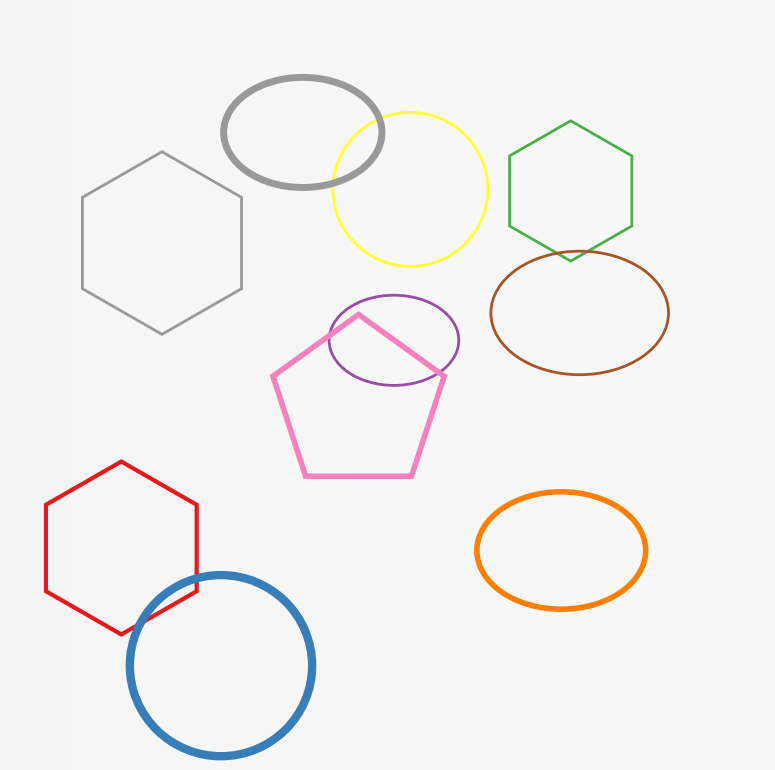[{"shape": "hexagon", "thickness": 1.5, "radius": 0.56, "center": [0.157, 0.288]}, {"shape": "circle", "thickness": 3, "radius": 0.59, "center": [0.285, 0.136]}, {"shape": "hexagon", "thickness": 1, "radius": 0.46, "center": [0.736, 0.752]}, {"shape": "oval", "thickness": 1, "radius": 0.42, "center": [0.508, 0.558]}, {"shape": "oval", "thickness": 2, "radius": 0.54, "center": [0.724, 0.285]}, {"shape": "circle", "thickness": 1, "radius": 0.5, "center": [0.529, 0.754]}, {"shape": "oval", "thickness": 1, "radius": 0.57, "center": [0.748, 0.594]}, {"shape": "pentagon", "thickness": 2, "radius": 0.58, "center": [0.463, 0.475]}, {"shape": "hexagon", "thickness": 1, "radius": 0.59, "center": [0.209, 0.684]}, {"shape": "oval", "thickness": 2.5, "radius": 0.51, "center": [0.391, 0.828]}]